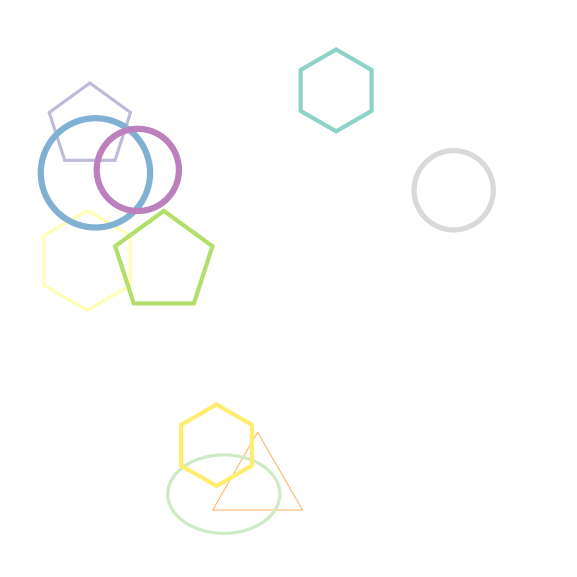[{"shape": "hexagon", "thickness": 2, "radius": 0.35, "center": [0.582, 0.843]}, {"shape": "hexagon", "thickness": 1.5, "radius": 0.43, "center": [0.151, 0.548]}, {"shape": "pentagon", "thickness": 1.5, "radius": 0.37, "center": [0.156, 0.781]}, {"shape": "circle", "thickness": 3, "radius": 0.47, "center": [0.165, 0.7]}, {"shape": "triangle", "thickness": 0.5, "radius": 0.45, "center": [0.446, 0.161]}, {"shape": "pentagon", "thickness": 2, "radius": 0.44, "center": [0.284, 0.545]}, {"shape": "circle", "thickness": 2.5, "radius": 0.34, "center": [0.786, 0.67]}, {"shape": "circle", "thickness": 3, "radius": 0.36, "center": [0.239, 0.705]}, {"shape": "oval", "thickness": 1.5, "radius": 0.49, "center": [0.388, 0.144]}, {"shape": "hexagon", "thickness": 2, "radius": 0.35, "center": [0.375, 0.228]}]